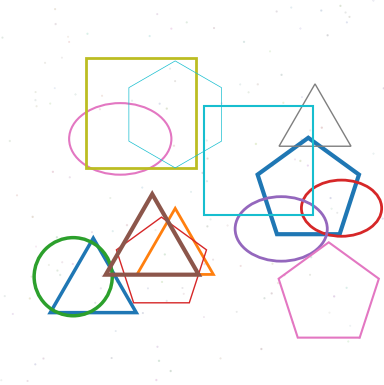[{"shape": "triangle", "thickness": 2.5, "radius": 0.64, "center": [0.242, 0.252]}, {"shape": "pentagon", "thickness": 3, "radius": 0.69, "center": [0.801, 0.504]}, {"shape": "triangle", "thickness": 2, "radius": 0.57, "center": [0.455, 0.344]}, {"shape": "circle", "thickness": 2.5, "radius": 0.51, "center": [0.19, 0.281]}, {"shape": "oval", "thickness": 2, "radius": 0.52, "center": [0.887, 0.459]}, {"shape": "pentagon", "thickness": 1, "radius": 0.61, "center": [0.419, 0.313]}, {"shape": "oval", "thickness": 2, "radius": 0.6, "center": [0.73, 0.405]}, {"shape": "triangle", "thickness": 3, "radius": 0.7, "center": [0.395, 0.356]}, {"shape": "pentagon", "thickness": 1.5, "radius": 0.68, "center": [0.854, 0.234]}, {"shape": "oval", "thickness": 1.5, "radius": 0.66, "center": [0.312, 0.639]}, {"shape": "triangle", "thickness": 1, "radius": 0.54, "center": [0.818, 0.674]}, {"shape": "square", "thickness": 2, "radius": 0.71, "center": [0.367, 0.707]}, {"shape": "square", "thickness": 1.5, "radius": 0.71, "center": [0.672, 0.584]}, {"shape": "hexagon", "thickness": 0.5, "radius": 0.69, "center": [0.455, 0.703]}]